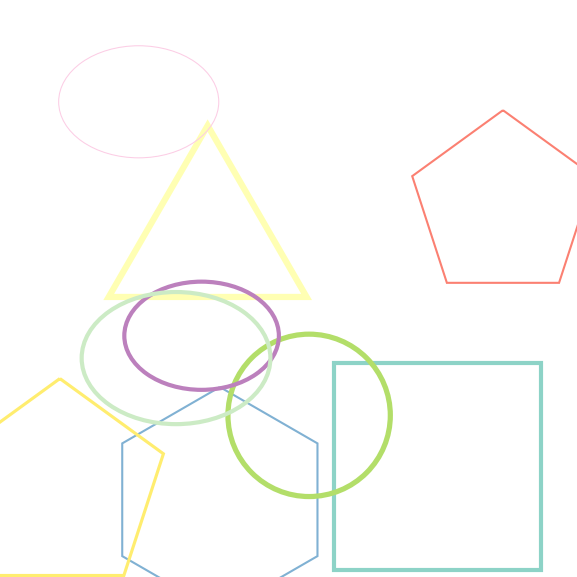[{"shape": "square", "thickness": 2, "radius": 0.9, "center": [0.757, 0.192]}, {"shape": "triangle", "thickness": 3, "radius": 0.99, "center": [0.36, 0.584]}, {"shape": "pentagon", "thickness": 1, "radius": 0.83, "center": [0.871, 0.643]}, {"shape": "hexagon", "thickness": 1, "radius": 0.98, "center": [0.381, 0.134]}, {"shape": "circle", "thickness": 2.5, "radius": 0.7, "center": [0.535, 0.28]}, {"shape": "oval", "thickness": 0.5, "radius": 0.69, "center": [0.24, 0.823]}, {"shape": "oval", "thickness": 2, "radius": 0.67, "center": [0.349, 0.418]}, {"shape": "oval", "thickness": 2, "radius": 0.82, "center": [0.305, 0.379]}, {"shape": "pentagon", "thickness": 1.5, "radius": 0.94, "center": [0.104, 0.155]}]